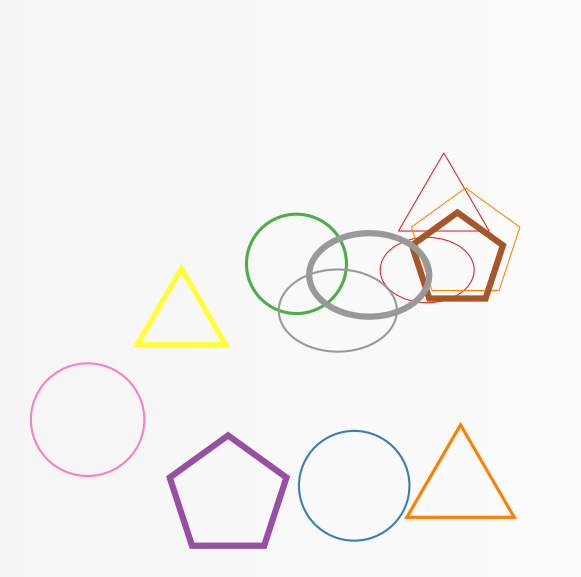[{"shape": "oval", "thickness": 0.5, "radius": 0.4, "center": [0.735, 0.532]}, {"shape": "triangle", "thickness": 0.5, "radius": 0.45, "center": [0.764, 0.644]}, {"shape": "circle", "thickness": 1, "radius": 0.48, "center": [0.609, 0.158]}, {"shape": "circle", "thickness": 1.5, "radius": 0.43, "center": [0.51, 0.542]}, {"shape": "pentagon", "thickness": 3, "radius": 0.53, "center": [0.392, 0.14]}, {"shape": "triangle", "thickness": 1.5, "radius": 0.53, "center": [0.792, 0.157]}, {"shape": "pentagon", "thickness": 0.5, "radius": 0.49, "center": [0.801, 0.576]}, {"shape": "triangle", "thickness": 2.5, "radius": 0.44, "center": [0.312, 0.446]}, {"shape": "pentagon", "thickness": 3, "radius": 0.41, "center": [0.787, 0.549]}, {"shape": "circle", "thickness": 1, "radius": 0.49, "center": [0.151, 0.272]}, {"shape": "oval", "thickness": 3, "radius": 0.52, "center": [0.635, 0.523]}, {"shape": "oval", "thickness": 1, "radius": 0.51, "center": [0.581, 0.461]}]